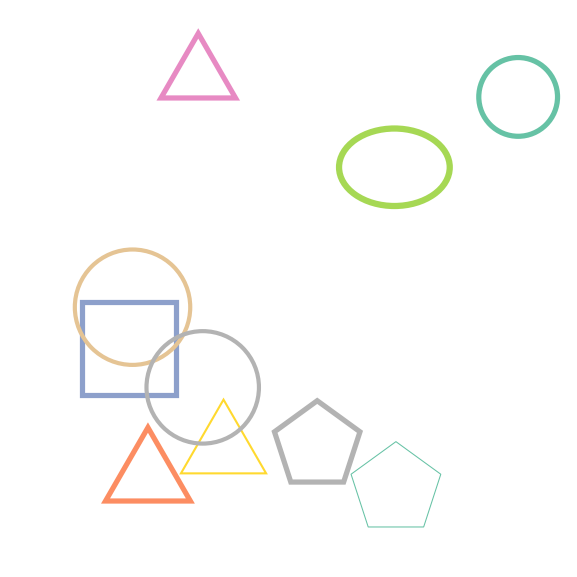[{"shape": "circle", "thickness": 2.5, "radius": 0.34, "center": [0.897, 0.831]}, {"shape": "pentagon", "thickness": 0.5, "radius": 0.41, "center": [0.686, 0.153]}, {"shape": "triangle", "thickness": 2.5, "radius": 0.42, "center": [0.256, 0.174]}, {"shape": "square", "thickness": 2.5, "radius": 0.41, "center": [0.224, 0.396]}, {"shape": "triangle", "thickness": 2.5, "radius": 0.37, "center": [0.343, 0.867]}, {"shape": "oval", "thickness": 3, "radius": 0.48, "center": [0.683, 0.71]}, {"shape": "triangle", "thickness": 1, "radius": 0.43, "center": [0.387, 0.222]}, {"shape": "circle", "thickness": 2, "radius": 0.5, "center": [0.229, 0.467]}, {"shape": "pentagon", "thickness": 2.5, "radius": 0.39, "center": [0.549, 0.227]}, {"shape": "circle", "thickness": 2, "radius": 0.49, "center": [0.351, 0.328]}]